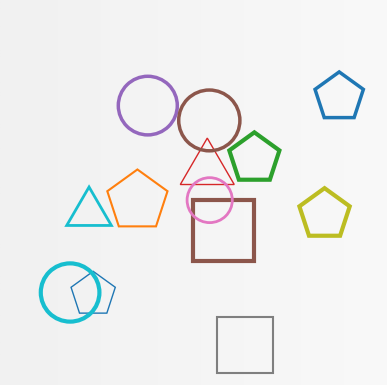[{"shape": "pentagon", "thickness": 1, "radius": 0.3, "center": [0.24, 0.235]}, {"shape": "pentagon", "thickness": 2.5, "radius": 0.33, "center": [0.875, 0.748]}, {"shape": "pentagon", "thickness": 1.5, "radius": 0.41, "center": [0.355, 0.478]}, {"shape": "pentagon", "thickness": 3, "radius": 0.34, "center": [0.656, 0.588]}, {"shape": "triangle", "thickness": 1, "radius": 0.4, "center": [0.535, 0.561]}, {"shape": "circle", "thickness": 2.5, "radius": 0.38, "center": [0.381, 0.726]}, {"shape": "circle", "thickness": 2.5, "radius": 0.39, "center": [0.54, 0.687]}, {"shape": "square", "thickness": 3, "radius": 0.39, "center": [0.577, 0.402]}, {"shape": "circle", "thickness": 2, "radius": 0.29, "center": [0.541, 0.48]}, {"shape": "square", "thickness": 1.5, "radius": 0.36, "center": [0.632, 0.103]}, {"shape": "pentagon", "thickness": 3, "radius": 0.34, "center": [0.838, 0.443]}, {"shape": "triangle", "thickness": 2, "radius": 0.33, "center": [0.23, 0.448]}, {"shape": "circle", "thickness": 3, "radius": 0.38, "center": [0.181, 0.24]}]